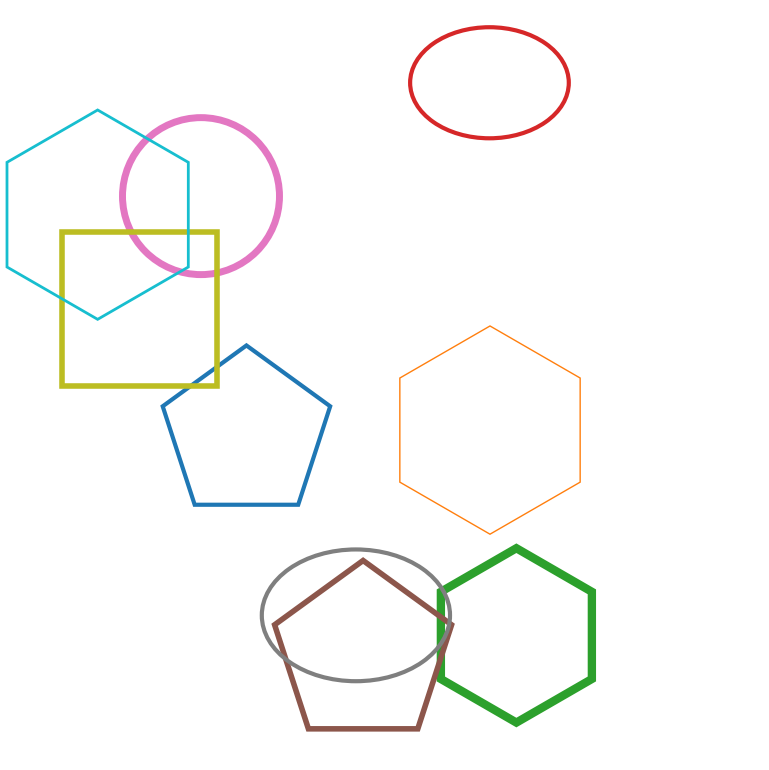[{"shape": "pentagon", "thickness": 1.5, "radius": 0.57, "center": [0.32, 0.437]}, {"shape": "hexagon", "thickness": 0.5, "radius": 0.68, "center": [0.636, 0.441]}, {"shape": "hexagon", "thickness": 3, "radius": 0.57, "center": [0.671, 0.175]}, {"shape": "oval", "thickness": 1.5, "radius": 0.52, "center": [0.636, 0.893]}, {"shape": "pentagon", "thickness": 2, "radius": 0.6, "center": [0.472, 0.151]}, {"shape": "circle", "thickness": 2.5, "radius": 0.51, "center": [0.261, 0.745]}, {"shape": "oval", "thickness": 1.5, "radius": 0.61, "center": [0.462, 0.201]}, {"shape": "square", "thickness": 2, "radius": 0.5, "center": [0.181, 0.599]}, {"shape": "hexagon", "thickness": 1, "radius": 0.68, "center": [0.127, 0.721]}]